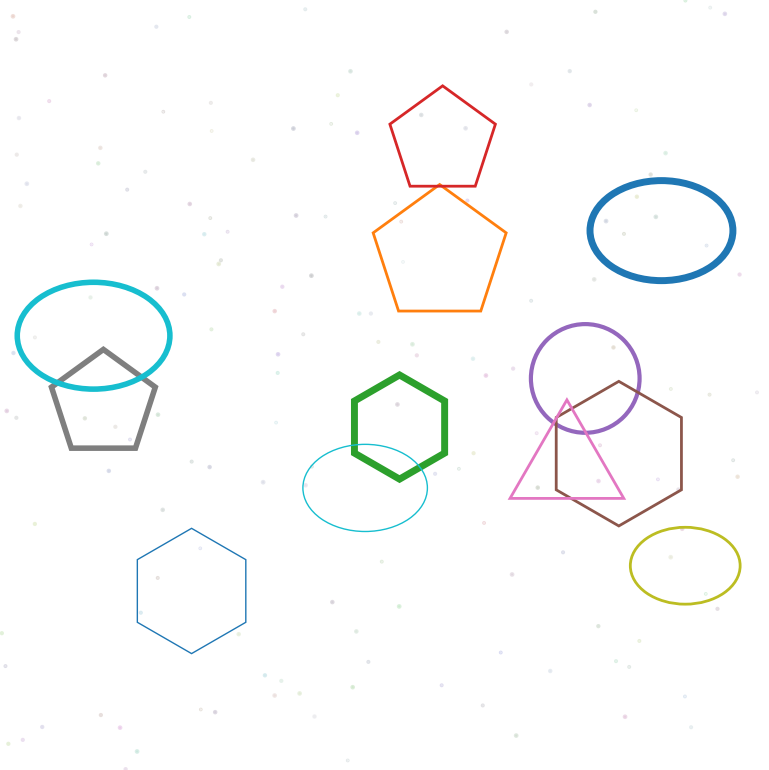[{"shape": "hexagon", "thickness": 0.5, "radius": 0.41, "center": [0.249, 0.233]}, {"shape": "oval", "thickness": 2.5, "radius": 0.46, "center": [0.859, 0.7]}, {"shape": "pentagon", "thickness": 1, "radius": 0.45, "center": [0.571, 0.67]}, {"shape": "hexagon", "thickness": 2.5, "radius": 0.34, "center": [0.519, 0.445]}, {"shape": "pentagon", "thickness": 1, "radius": 0.36, "center": [0.575, 0.816]}, {"shape": "circle", "thickness": 1.5, "radius": 0.35, "center": [0.76, 0.509]}, {"shape": "hexagon", "thickness": 1, "radius": 0.47, "center": [0.804, 0.411]}, {"shape": "triangle", "thickness": 1, "radius": 0.43, "center": [0.736, 0.395]}, {"shape": "pentagon", "thickness": 2, "radius": 0.35, "center": [0.134, 0.475]}, {"shape": "oval", "thickness": 1, "radius": 0.36, "center": [0.89, 0.265]}, {"shape": "oval", "thickness": 2, "radius": 0.5, "center": [0.122, 0.564]}, {"shape": "oval", "thickness": 0.5, "radius": 0.4, "center": [0.474, 0.366]}]